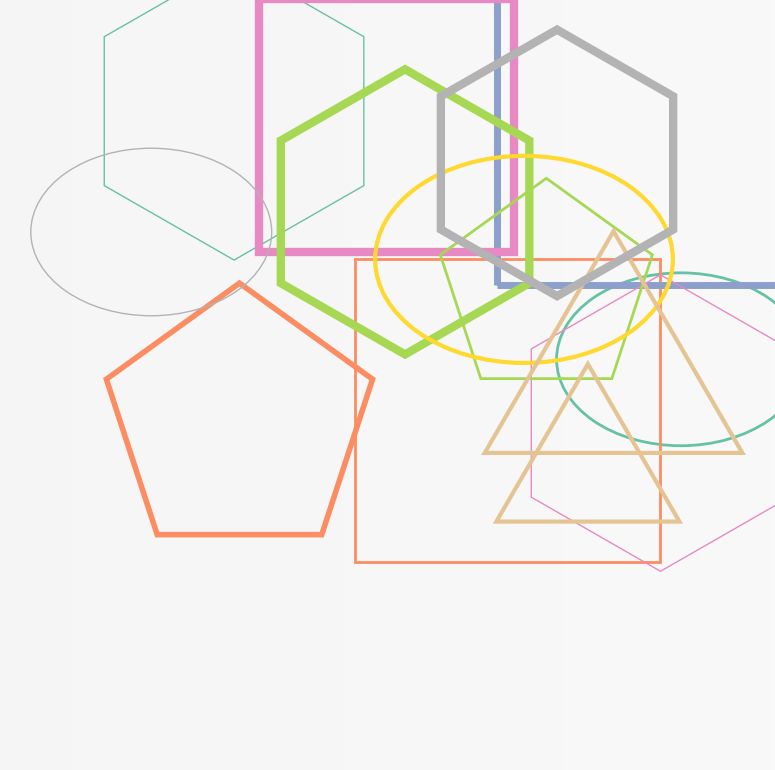[{"shape": "oval", "thickness": 1, "radius": 0.8, "center": [0.879, 0.533]}, {"shape": "hexagon", "thickness": 0.5, "radius": 0.97, "center": [0.302, 0.856]}, {"shape": "square", "thickness": 1, "radius": 0.98, "center": [0.654, 0.467]}, {"shape": "pentagon", "thickness": 2, "radius": 0.9, "center": [0.309, 0.452]}, {"shape": "square", "thickness": 2.5, "radius": 0.97, "center": [0.836, 0.824]}, {"shape": "square", "thickness": 3, "radius": 0.82, "center": [0.499, 0.837]}, {"shape": "hexagon", "thickness": 0.5, "radius": 0.96, "center": [0.852, 0.451]}, {"shape": "hexagon", "thickness": 3, "radius": 0.93, "center": [0.523, 0.725]}, {"shape": "pentagon", "thickness": 1, "radius": 0.72, "center": [0.705, 0.625]}, {"shape": "oval", "thickness": 1.5, "radius": 0.96, "center": [0.676, 0.663]}, {"shape": "triangle", "thickness": 1.5, "radius": 0.96, "center": [0.792, 0.508]}, {"shape": "triangle", "thickness": 1.5, "radius": 0.68, "center": [0.759, 0.391]}, {"shape": "oval", "thickness": 0.5, "radius": 0.78, "center": [0.195, 0.699]}, {"shape": "hexagon", "thickness": 3, "radius": 0.87, "center": [0.719, 0.788]}]